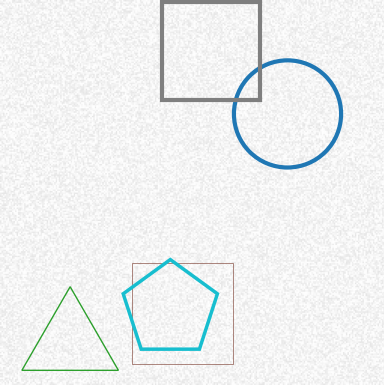[{"shape": "circle", "thickness": 3, "radius": 0.7, "center": [0.747, 0.704]}, {"shape": "triangle", "thickness": 1, "radius": 0.72, "center": [0.182, 0.11]}, {"shape": "square", "thickness": 0.5, "radius": 0.66, "center": [0.475, 0.186]}, {"shape": "square", "thickness": 3, "radius": 0.64, "center": [0.548, 0.868]}, {"shape": "pentagon", "thickness": 2.5, "radius": 0.64, "center": [0.442, 0.197]}]